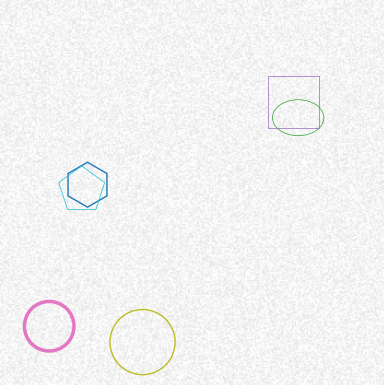[{"shape": "hexagon", "thickness": 1, "radius": 0.29, "center": [0.227, 0.52]}, {"shape": "oval", "thickness": 0.5, "radius": 0.33, "center": [0.774, 0.694]}, {"shape": "square", "thickness": 0.5, "radius": 0.33, "center": [0.762, 0.735]}, {"shape": "circle", "thickness": 2.5, "radius": 0.32, "center": [0.128, 0.153]}, {"shape": "circle", "thickness": 1, "radius": 0.42, "center": [0.37, 0.111]}, {"shape": "pentagon", "thickness": 0.5, "radius": 0.31, "center": [0.212, 0.506]}]